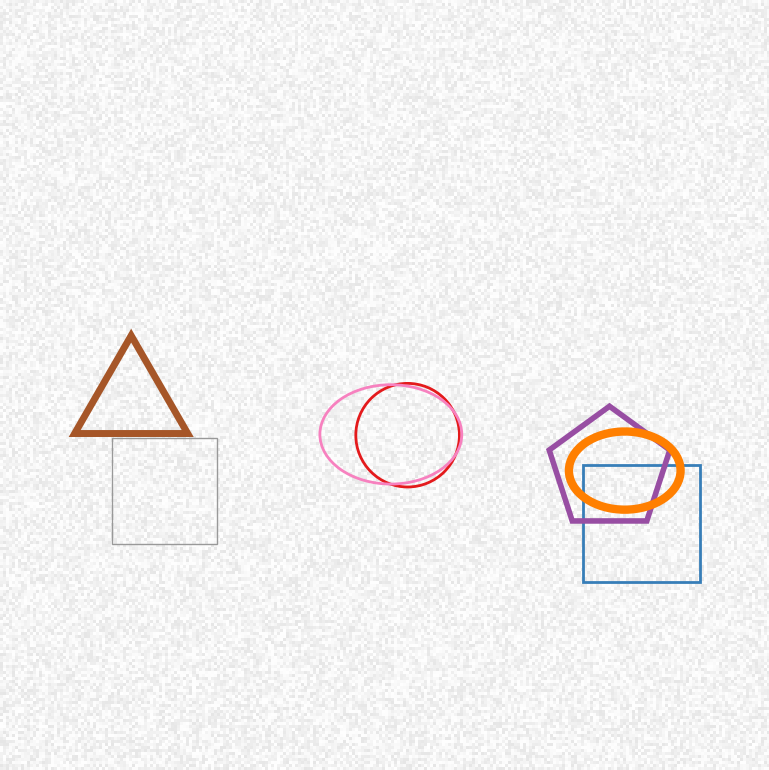[{"shape": "circle", "thickness": 1, "radius": 0.34, "center": [0.529, 0.435]}, {"shape": "square", "thickness": 1, "radius": 0.38, "center": [0.833, 0.321]}, {"shape": "pentagon", "thickness": 2, "radius": 0.41, "center": [0.792, 0.39]}, {"shape": "oval", "thickness": 3, "radius": 0.36, "center": [0.811, 0.389]}, {"shape": "triangle", "thickness": 2.5, "radius": 0.42, "center": [0.17, 0.479]}, {"shape": "oval", "thickness": 1, "radius": 0.46, "center": [0.508, 0.436]}, {"shape": "square", "thickness": 0.5, "radius": 0.34, "center": [0.214, 0.362]}]